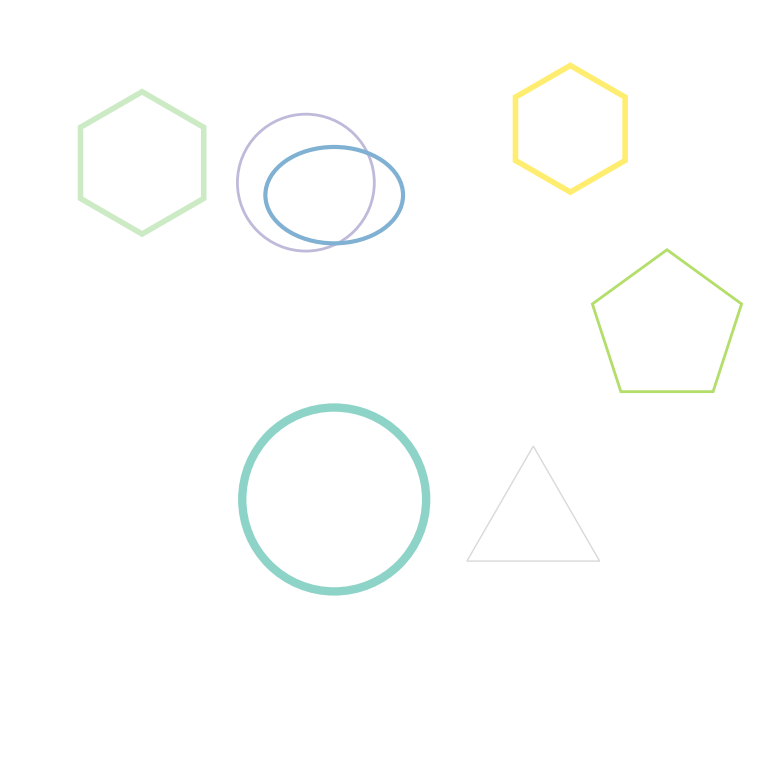[{"shape": "circle", "thickness": 3, "radius": 0.6, "center": [0.434, 0.351]}, {"shape": "circle", "thickness": 1, "radius": 0.44, "center": [0.397, 0.763]}, {"shape": "oval", "thickness": 1.5, "radius": 0.45, "center": [0.434, 0.747]}, {"shape": "pentagon", "thickness": 1, "radius": 0.51, "center": [0.866, 0.574]}, {"shape": "triangle", "thickness": 0.5, "radius": 0.5, "center": [0.693, 0.321]}, {"shape": "hexagon", "thickness": 2, "radius": 0.46, "center": [0.185, 0.788]}, {"shape": "hexagon", "thickness": 2, "radius": 0.41, "center": [0.741, 0.833]}]